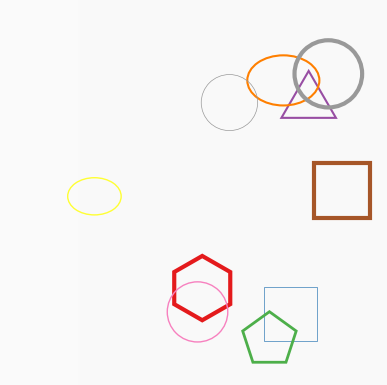[{"shape": "hexagon", "thickness": 3, "radius": 0.42, "center": [0.522, 0.252]}, {"shape": "square", "thickness": 0.5, "radius": 0.35, "center": [0.75, 0.184]}, {"shape": "pentagon", "thickness": 2, "radius": 0.36, "center": [0.695, 0.118]}, {"shape": "triangle", "thickness": 1.5, "radius": 0.41, "center": [0.797, 0.734]}, {"shape": "oval", "thickness": 1.5, "radius": 0.46, "center": [0.731, 0.791]}, {"shape": "oval", "thickness": 1, "radius": 0.34, "center": [0.244, 0.49]}, {"shape": "square", "thickness": 3, "radius": 0.36, "center": [0.883, 0.505]}, {"shape": "circle", "thickness": 1, "radius": 0.39, "center": [0.51, 0.19]}, {"shape": "circle", "thickness": 0.5, "radius": 0.36, "center": [0.592, 0.734]}, {"shape": "circle", "thickness": 3, "radius": 0.44, "center": [0.847, 0.808]}]